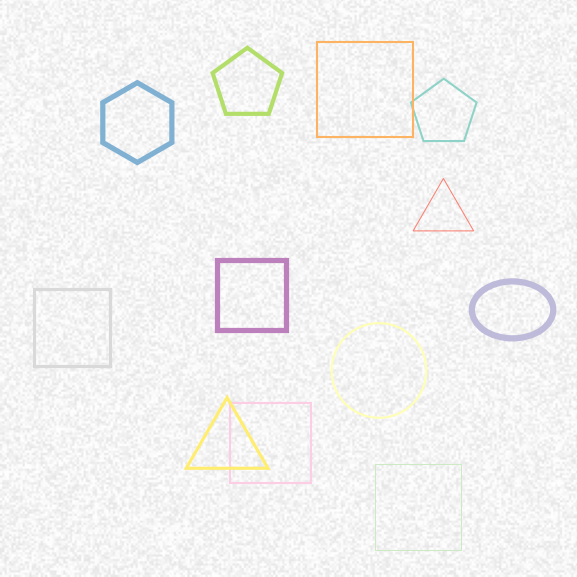[{"shape": "pentagon", "thickness": 1, "radius": 0.3, "center": [0.768, 0.803]}, {"shape": "circle", "thickness": 1, "radius": 0.41, "center": [0.656, 0.358]}, {"shape": "oval", "thickness": 3, "radius": 0.35, "center": [0.888, 0.463]}, {"shape": "triangle", "thickness": 0.5, "radius": 0.3, "center": [0.768, 0.63]}, {"shape": "hexagon", "thickness": 2.5, "radius": 0.35, "center": [0.238, 0.787]}, {"shape": "square", "thickness": 1, "radius": 0.41, "center": [0.632, 0.844]}, {"shape": "pentagon", "thickness": 2, "radius": 0.32, "center": [0.428, 0.853]}, {"shape": "square", "thickness": 1, "radius": 0.35, "center": [0.468, 0.231]}, {"shape": "square", "thickness": 1.5, "radius": 0.33, "center": [0.125, 0.432]}, {"shape": "square", "thickness": 2.5, "radius": 0.3, "center": [0.435, 0.488]}, {"shape": "square", "thickness": 0.5, "radius": 0.37, "center": [0.724, 0.121]}, {"shape": "triangle", "thickness": 1.5, "radius": 0.41, "center": [0.393, 0.229]}]